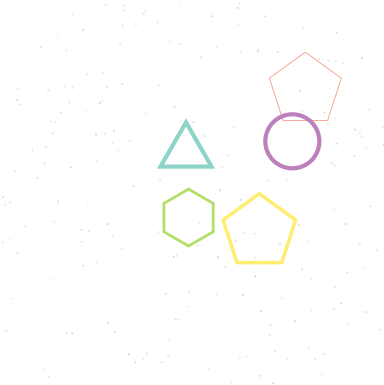[{"shape": "triangle", "thickness": 3, "radius": 0.38, "center": [0.483, 0.606]}, {"shape": "pentagon", "thickness": 0.5, "radius": 0.49, "center": [0.793, 0.766]}, {"shape": "hexagon", "thickness": 2, "radius": 0.37, "center": [0.49, 0.435]}, {"shape": "circle", "thickness": 3, "radius": 0.35, "center": [0.759, 0.633]}, {"shape": "pentagon", "thickness": 2.5, "radius": 0.49, "center": [0.674, 0.398]}]